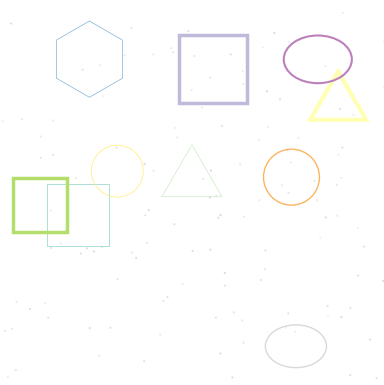[{"shape": "square", "thickness": 0.5, "radius": 0.4, "center": [0.202, 0.442]}, {"shape": "triangle", "thickness": 3, "radius": 0.42, "center": [0.878, 0.731]}, {"shape": "square", "thickness": 2.5, "radius": 0.44, "center": [0.553, 0.82]}, {"shape": "hexagon", "thickness": 0.5, "radius": 0.5, "center": [0.232, 0.846]}, {"shape": "circle", "thickness": 1, "radius": 0.36, "center": [0.757, 0.54]}, {"shape": "square", "thickness": 2.5, "radius": 0.35, "center": [0.104, 0.467]}, {"shape": "oval", "thickness": 1, "radius": 0.4, "center": [0.769, 0.101]}, {"shape": "oval", "thickness": 1.5, "radius": 0.44, "center": [0.825, 0.846]}, {"shape": "triangle", "thickness": 0.5, "radius": 0.45, "center": [0.498, 0.534]}, {"shape": "circle", "thickness": 0.5, "radius": 0.34, "center": [0.305, 0.556]}]